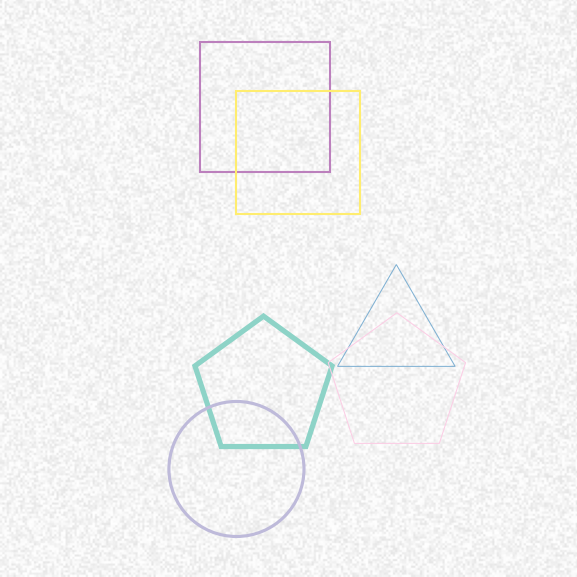[{"shape": "pentagon", "thickness": 2.5, "radius": 0.62, "center": [0.456, 0.327]}, {"shape": "circle", "thickness": 1.5, "radius": 0.58, "center": [0.409, 0.187]}, {"shape": "triangle", "thickness": 0.5, "radius": 0.59, "center": [0.686, 0.423]}, {"shape": "pentagon", "thickness": 0.5, "radius": 0.63, "center": [0.687, 0.333]}, {"shape": "square", "thickness": 1, "radius": 0.56, "center": [0.459, 0.814]}, {"shape": "square", "thickness": 1, "radius": 0.53, "center": [0.516, 0.735]}]